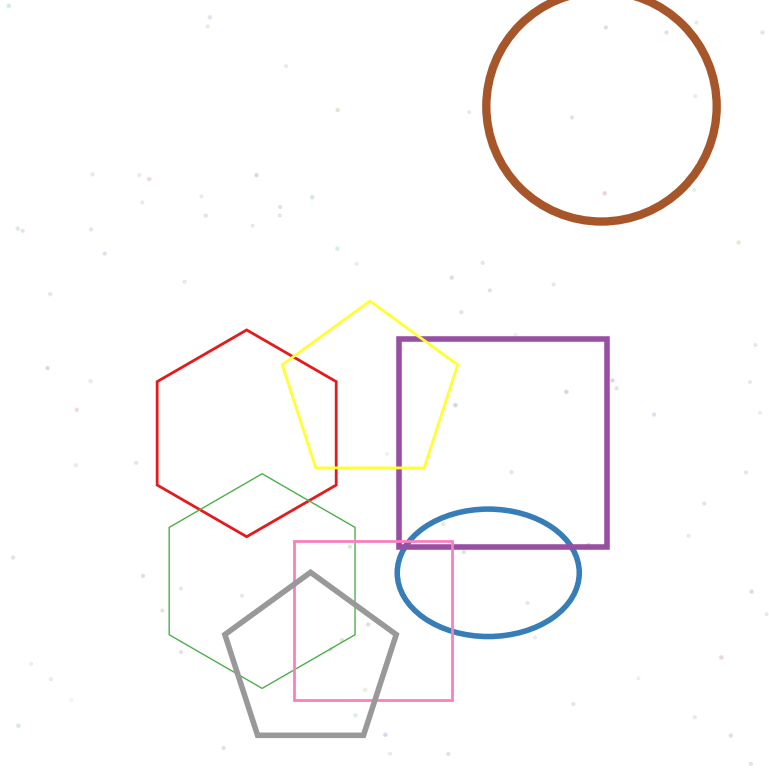[{"shape": "hexagon", "thickness": 1, "radius": 0.67, "center": [0.32, 0.437]}, {"shape": "oval", "thickness": 2, "radius": 0.59, "center": [0.634, 0.256]}, {"shape": "hexagon", "thickness": 0.5, "radius": 0.7, "center": [0.34, 0.245]}, {"shape": "square", "thickness": 2, "radius": 0.67, "center": [0.653, 0.424]}, {"shape": "pentagon", "thickness": 1, "radius": 0.6, "center": [0.48, 0.489]}, {"shape": "circle", "thickness": 3, "radius": 0.75, "center": [0.781, 0.862]}, {"shape": "square", "thickness": 1, "radius": 0.52, "center": [0.484, 0.194]}, {"shape": "pentagon", "thickness": 2, "radius": 0.59, "center": [0.403, 0.14]}]